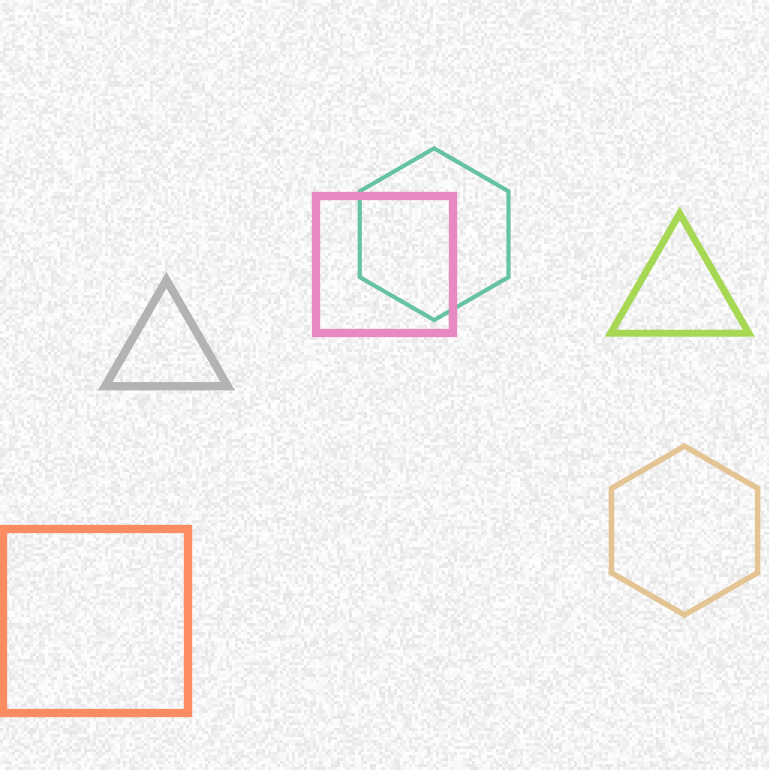[{"shape": "hexagon", "thickness": 1.5, "radius": 0.56, "center": [0.564, 0.696]}, {"shape": "square", "thickness": 3, "radius": 0.6, "center": [0.124, 0.194]}, {"shape": "square", "thickness": 3, "radius": 0.44, "center": [0.499, 0.657]}, {"shape": "triangle", "thickness": 2.5, "radius": 0.52, "center": [0.883, 0.619]}, {"shape": "hexagon", "thickness": 2, "radius": 0.55, "center": [0.889, 0.311]}, {"shape": "triangle", "thickness": 3, "radius": 0.46, "center": [0.216, 0.544]}]